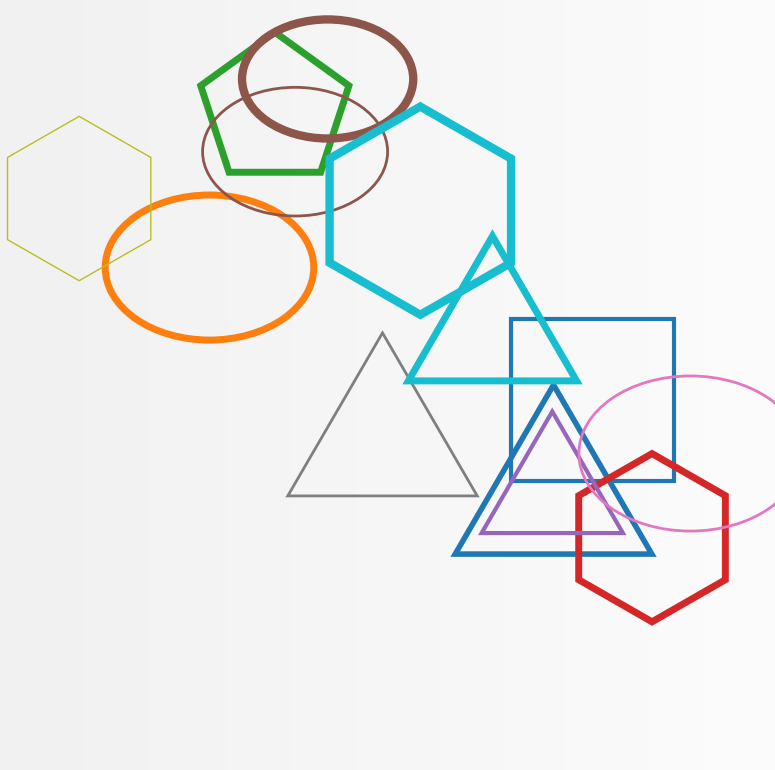[{"shape": "triangle", "thickness": 2, "radius": 0.73, "center": [0.714, 0.354]}, {"shape": "square", "thickness": 1.5, "radius": 0.53, "center": [0.764, 0.481]}, {"shape": "oval", "thickness": 2.5, "radius": 0.67, "center": [0.27, 0.653]}, {"shape": "pentagon", "thickness": 2.5, "radius": 0.5, "center": [0.355, 0.858]}, {"shape": "hexagon", "thickness": 2.5, "radius": 0.55, "center": [0.841, 0.302]}, {"shape": "triangle", "thickness": 1.5, "radius": 0.53, "center": [0.713, 0.36]}, {"shape": "oval", "thickness": 1, "radius": 0.6, "center": [0.381, 0.803]}, {"shape": "oval", "thickness": 3, "radius": 0.55, "center": [0.423, 0.897]}, {"shape": "oval", "thickness": 1, "radius": 0.72, "center": [0.891, 0.411]}, {"shape": "triangle", "thickness": 1, "radius": 0.71, "center": [0.494, 0.427]}, {"shape": "hexagon", "thickness": 0.5, "radius": 0.53, "center": [0.102, 0.742]}, {"shape": "triangle", "thickness": 2.5, "radius": 0.63, "center": [0.635, 0.568]}, {"shape": "hexagon", "thickness": 3, "radius": 0.68, "center": [0.542, 0.726]}]